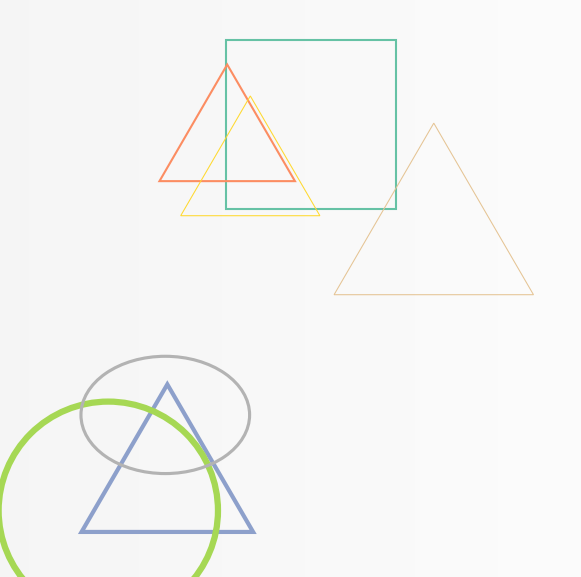[{"shape": "square", "thickness": 1, "radius": 0.73, "center": [0.535, 0.784]}, {"shape": "triangle", "thickness": 1, "radius": 0.67, "center": [0.391, 0.753]}, {"shape": "triangle", "thickness": 2, "radius": 0.85, "center": [0.288, 0.163]}, {"shape": "circle", "thickness": 3, "radius": 0.94, "center": [0.186, 0.115]}, {"shape": "triangle", "thickness": 0.5, "radius": 0.69, "center": [0.431, 0.695]}, {"shape": "triangle", "thickness": 0.5, "radius": 0.99, "center": [0.746, 0.588]}, {"shape": "oval", "thickness": 1.5, "radius": 0.73, "center": [0.284, 0.281]}]